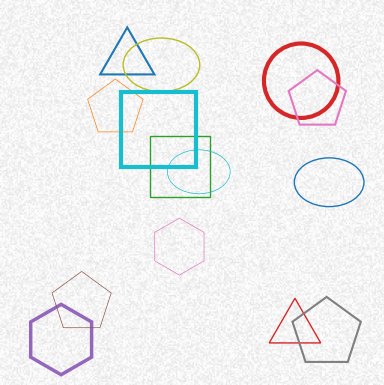[{"shape": "oval", "thickness": 1, "radius": 0.45, "center": [0.855, 0.527]}, {"shape": "triangle", "thickness": 1.5, "radius": 0.41, "center": [0.331, 0.847]}, {"shape": "pentagon", "thickness": 0.5, "radius": 0.38, "center": [0.3, 0.719]}, {"shape": "square", "thickness": 1, "radius": 0.39, "center": [0.468, 0.567]}, {"shape": "triangle", "thickness": 1, "radius": 0.39, "center": [0.766, 0.148]}, {"shape": "circle", "thickness": 3, "radius": 0.48, "center": [0.782, 0.79]}, {"shape": "hexagon", "thickness": 2.5, "radius": 0.46, "center": [0.159, 0.118]}, {"shape": "pentagon", "thickness": 0.5, "radius": 0.4, "center": [0.212, 0.214]}, {"shape": "pentagon", "thickness": 1.5, "radius": 0.39, "center": [0.824, 0.74]}, {"shape": "hexagon", "thickness": 0.5, "radius": 0.37, "center": [0.466, 0.359]}, {"shape": "pentagon", "thickness": 1.5, "radius": 0.47, "center": [0.848, 0.135]}, {"shape": "oval", "thickness": 1, "radius": 0.5, "center": [0.419, 0.832]}, {"shape": "oval", "thickness": 0.5, "radius": 0.41, "center": [0.516, 0.554]}, {"shape": "square", "thickness": 3, "radius": 0.48, "center": [0.412, 0.664]}]